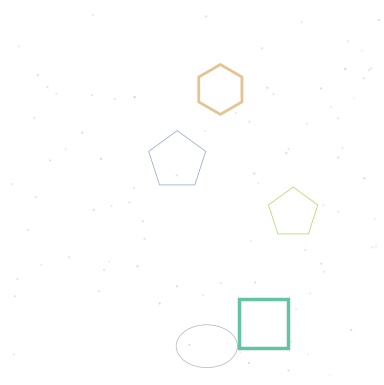[{"shape": "square", "thickness": 2.5, "radius": 0.31, "center": [0.684, 0.16]}, {"shape": "pentagon", "thickness": 0.5, "radius": 0.39, "center": [0.46, 0.583]}, {"shape": "pentagon", "thickness": 0.5, "radius": 0.34, "center": [0.761, 0.447]}, {"shape": "hexagon", "thickness": 2, "radius": 0.32, "center": [0.572, 0.768]}, {"shape": "oval", "thickness": 0.5, "radius": 0.4, "center": [0.537, 0.101]}]